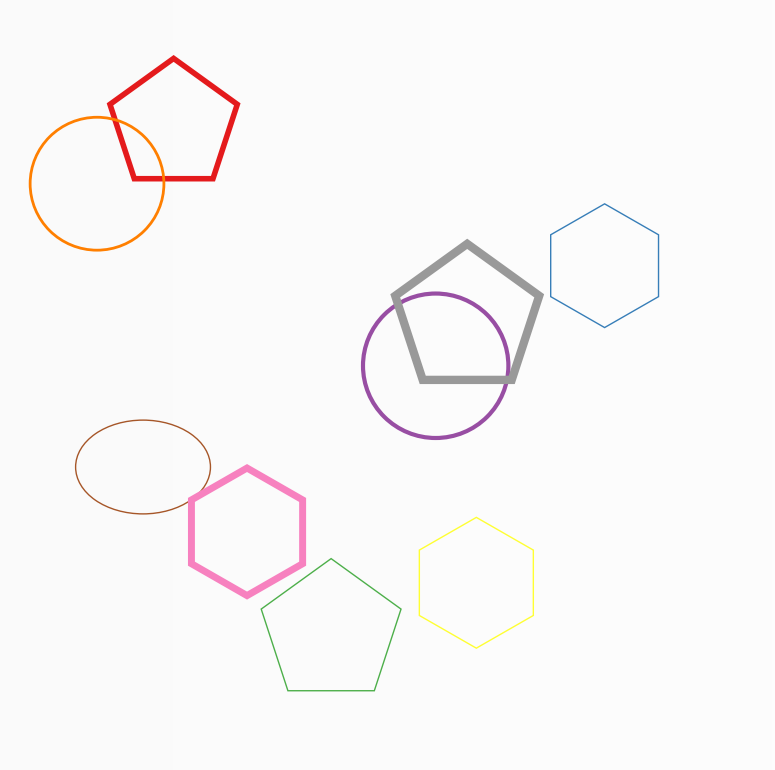[{"shape": "pentagon", "thickness": 2, "radius": 0.43, "center": [0.224, 0.838]}, {"shape": "hexagon", "thickness": 0.5, "radius": 0.4, "center": [0.78, 0.655]}, {"shape": "pentagon", "thickness": 0.5, "radius": 0.47, "center": [0.427, 0.18]}, {"shape": "circle", "thickness": 1.5, "radius": 0.47, "center": [0.562, 0.525]}, {"shape": "circle", "thickness": 1, "radius": 0.43, "center": [0.125, 0.761]}, {"shape": "hexagon", "thickness": 0.5, "radius": 0.42, "center": [0.615, 0.243]}, {"shape": "oval", "thickness": 0.5, "radius": 0.43, "center": [0.185, 0.394]}, {"shape": "hexagon", "thickness": 2.5, "radius": 0.41, "center": [0.319, 0.309]}, {"shape": "pentagon", "thickness": 3, "radius": 0.49, "center": [0.603, 0.586]}]